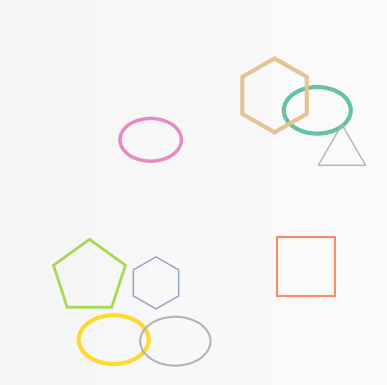[{"shape": "oval", "thickness": 3, "radius": 0.43, "center": [0.819, 0.713]}, {"shape": "square", "thickness": 1.5, "radius": 0.38, "center": [0.789, 0.308]}, {"shape": "hexagon", "thickness": 1, "radius": 0.34, "center": [0.403, 0.265]}, {"shape": "oval", "thickness": 2.5, "radius": 0.4, "center": [0.389, 0.637]}, {"shape": "pentagon", "thickness": 2, "radius": 0.49, "center": [0.231, 0.281]}, {"shape": "oval", "thickness": 3, "radius": 0.45, "center": [0.293, 0.118]}, {"shape": "hexagon", "thickness": 3, "radius": 0.48, "center": [0.709, 0.752]}, {"shape": "triangle", "thickness": 1, "radius": 0.35, "center": [0.882, 0.606]}, {"shape": "oval", "thickness": 1.5, "radius": 0.45, "center": [0.452, 0.114]}]